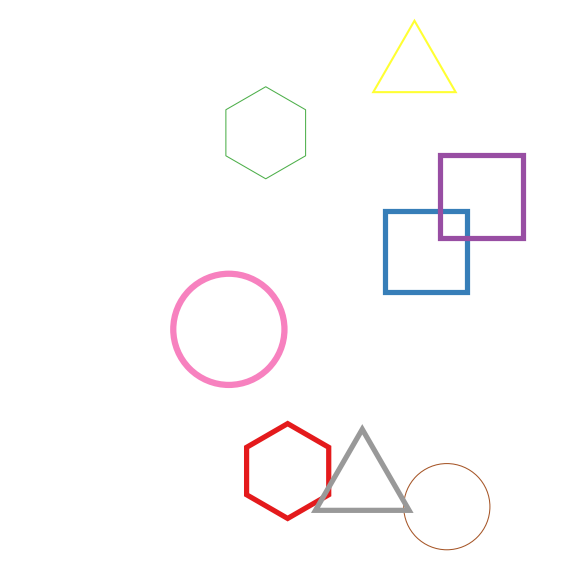[{"shape": "hexagon", "thickness": 2.5, "radius": 0.41, "center": [0.498, 0.183]}, {"shape": "square", "thickness": 2.5, "radius": 0.35, "center": [0.738, 0.563]}, {"shape": "hexagon", "thickness": 0.5, "radius": 0.4, "center": [0.46, 0.769]}, {"shape": "square", "thickness": 2.5, "radius": 0.36, "center": [0.833, 0.659]}, {"shape": "triangle", "thickness": 1, "radius": 0.41, "center": [0.718, 0.881]}, {"shape": "circle", "thickness": 0.5, "radius": 0.37, "center": [0.774, 0.122]}, {"shape": "circle", "thickness": 3, "radius": 0.48, "center": [0.396, 0.429]}, {"shape": "triangle", "thickness": 2.5, "radius": 0.47, "center": [0.627, 0.162]}]